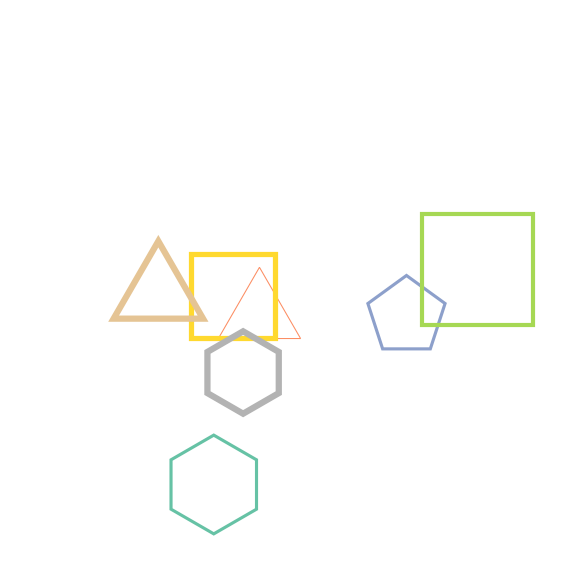[{"shape": "hexagon", "thickness": 1.5, "radius": 0.43, "center": [0.37, 0.16]}, {"shape": "triangle", "thickness": 0.5, "radius": 0.41, "center": [0.449, 0.454]}, {"shape": "pentagon", "thickness": 1.5, "radius": 0.35, "center": [0.704, 0.452]}, {"shape": "square", "thickness": 2, "radius": 0.48, "center": [0.827, 0.533]}, {"shape": "square", "thickness": 2.5, "radius": 0.36, "center": [0.404, 0.486]}, {"shape": "triangle", "thickness": 3, "radius": 0.45, "center": [0.274, 0.492]}, {"shape": "hexagon", "thickness": 3, "radius": 0.36, "center": [0.421, 0.354]}]